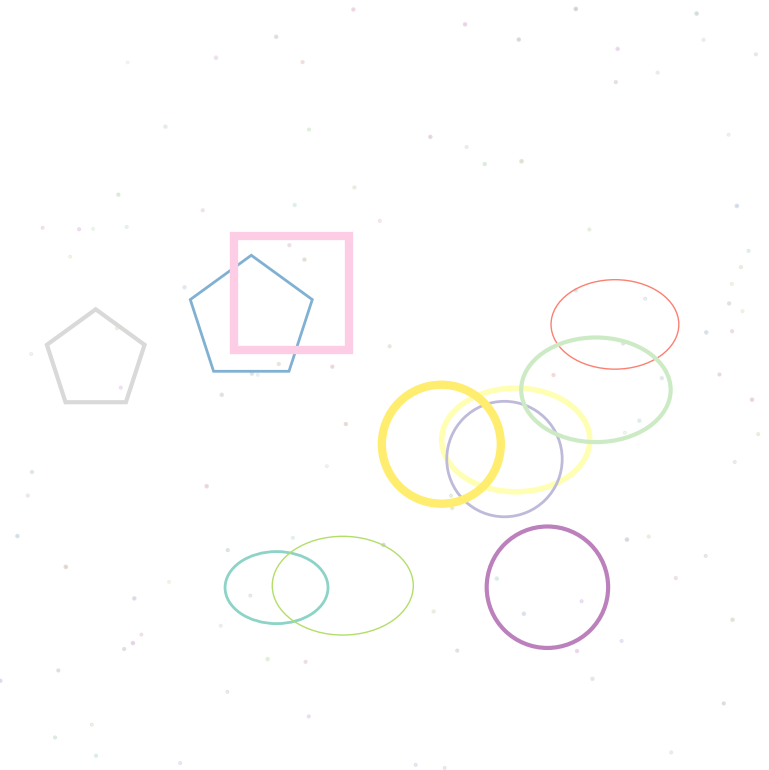[{"shape": "oval", "thickness": 1, "radius": 0.33, "center": [0.359, 0.237]}, {"shape": "oval", "thickness": 2, "radius": 0.48, "center": [0.67, 0.429]}, {"shape": "circle", "thickness": 1, "radius": 0.37, "center": [0.655, 0.404]}, {"shape": "oval", "thickness": 0.5, "radius": 0.41, "center": [0.799, 0.579]}, {"shape": "pentagon", "thickness": 1, "radius": 0.42, "center": [0.326, 0.585]}, {"shape": "oval", "thickness": 0.5, "radius": 0.46, "center": [0.445, 0.239]}, {"shape": "square", "thickness": 3, "radius": 0.37, "center": [0.379, 0.619]}, {"shape": "pentagon", "thickness": 1.5, "radius": 0.33, "center": [0.124, 0.532]}, {"shape": "circle", "thickness": 1.5, "radius": 0.39, "center": [0.711, 0.237]}, {"shape": "oval", "thickness": 1.5, "radius": 0.49, "center": [0.774, 0.494]}, {"shape": "circle", "thickness": 3, "radius": 0.39, "center": [0.573, 0.423]}]